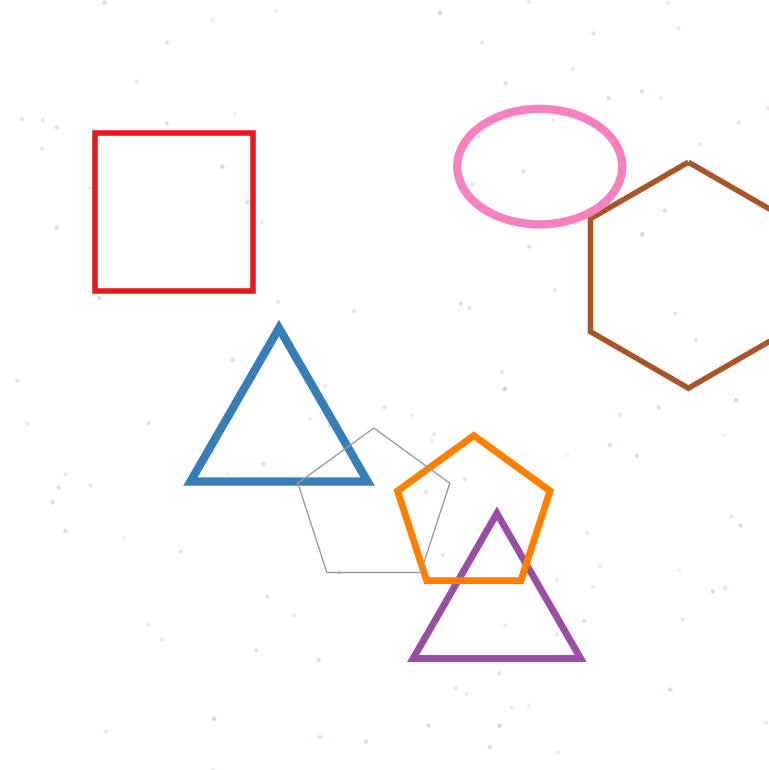[{"shape": "square", "thickness": 2, "radius": 0.51, "center": [0.226, 0.724]}, {"shape": "triangle", "thickness": 3, "radius": 0.66, "center": [0.362, 0.441]}, {"shape": "triangle", "thickness": 2.5, "radius": 0.63, "center": [0.645, 0.208]}, {"shape": "pentagon", "thickness": 2.5, "radius": 0.52, "center": [0.615, 0.33]}, {"shape": "hexagon", "thickness": 2, "radius": 0.73, "center": [0.894, 0.643]}, {"shape": "oval", "thickness": 3, "radius": 0.54, "center": [0.701, 0.784]}, {"shape": "pentagon", "thickness": 0.5, "radius": 0.52, "center": [0.485, 0.34]}]